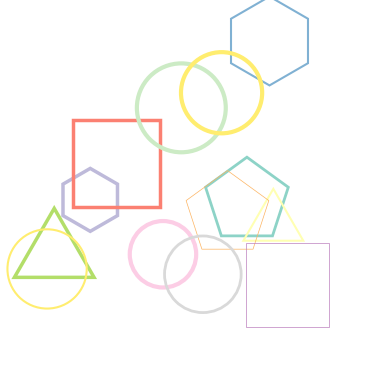[{"shape": "pentagon", "thickness": 2, "radius": 0.56, "center": [0.641, 0.479]}, {"shape": "triangle", "thickness": 1.5, "radius": 0.45, "center": [0.71, 0.42]}, {"shape": "hexagon", "thickness": 2.5, "radius": 0.41, "center": [0.234, 0.481]}, {"shape": "square", "thickness": 2.5, "radius": 0.56, "center": [0.302, 0.574]}, {"shape": "hexagon", "thickness": 1.5, "radius": 0.58, "center": [0.7, 0.894]}, {"shape": "pentagon", "thickness": 0.5, "radius": 0.56, "center": [0.591, 0.444]}, {"shape": "triangle", "thickness": 2.5, "radius": 0.6, "center": [0.141, 0.339]}, {"shape": "circle", "thickness": 3, "radius": 0.43, "center": [0.423, 0.34]}, {"shape": "circle", "thickness": 2, "radius": 0.5, "center": [0.527, 0.288]}, {"shape": "square", "thickness": 0.5, "radius": 0.54, "center": [0.748, 0.26]}, {"shape": "circle", "thickness": 3, "radius": 0.58, "center": [0.471, 0.72]}, {"shape": "circle", "thickness": 1.5, "radius": 0.51, "center": [0.122, 0.301]}, {"shape": "circle", "thickness": 3, "radius": 0.53, "center": [0.576, 0.759]}]